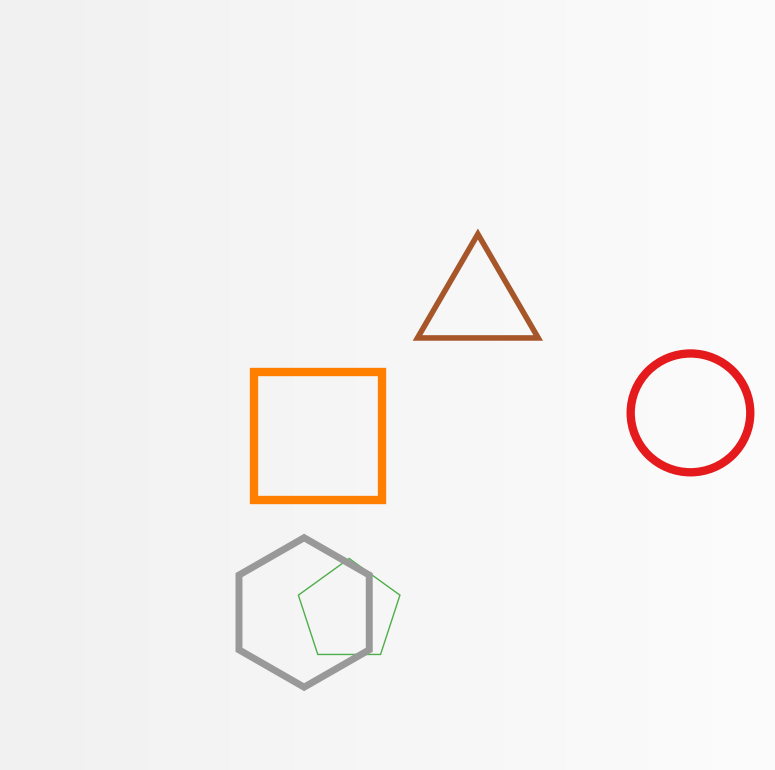[{"shape": "circle", "thickness": 3, "radius": 0.39, "center": [0.891, 0.464]}, {"shape": "pentagon", "thickness": 0.5, "radius": 0.34, "center": [0.451, 0.206]}, {"shape": "square", "thickness": 3, "radius": 0.41, "center": [0.41, 0.434]}, {"shape": "triangle", "thickness": 2, "radius": 0.45, "center": [0.617, 0.606]}, {"shape": "hexagon", "thickness": 2.5, "radius": 0.49, "center": [0.392, 0.205]}]